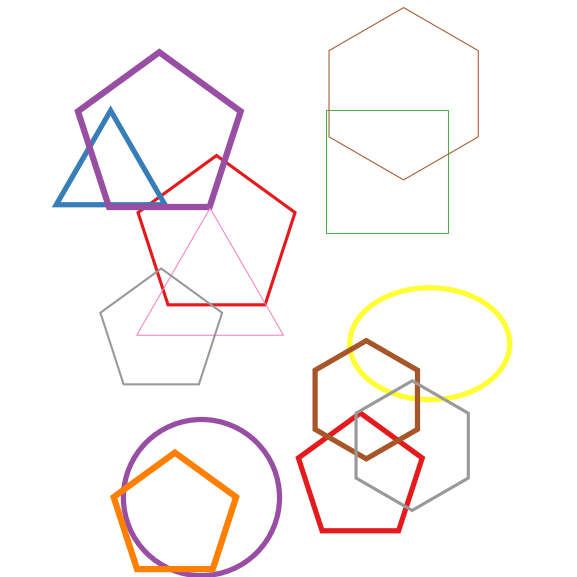[{"shape": "pentagon", "thickness": 2.5, "radius": 0.56, "center": [0.624, 0.171]}, {"shape": "pentagon", "thickness": 1.5, "radius": 0.71, "center": [0.375, 0.587]}, {"shape": "triangle", "thickness": 2.5, "radius": 0.54, "center": [0.192, 0.699]}, {"shape": "square", "thickness": 0.5, "radius": 0.53, "center": [0.67, 0.702]}, {"shape": "pentagon", "thickness": 3, "radius": 0.74, "center": [0.276, 0.761]}, {"shape": "circle", "thickness": 2.5, "radius": 0.68, "center": [0.349, 0.138]}, {"shape": "pentagon", "thickness": 3, "radius": 0.56, "center": [0.303, 0.104]}, {"shape": "oval", "thickness": 2.5, "radius": 0.69, "center": [0.744, 0.404]}, {"shape": "hexagon", "thickness": 2.5, "radius": 0.51, "center": [0.634, 0.307]}, {"shape": "hexagon", "thickness": 0.5, "radius": 0.75, "center": [0.699, 0.837]}, {"shape": "triangle", "thickness": 0.5, "radius": 0.73, "center": [0.364, 0.492]}, {"shape": "pentagon", "thickness": 1, "radius": 0.55, "center": [0.279, 0.423]}, {"shape": "hexagon", "thickness": 1.5, "radius": 0.56, "center": [0.714, 0.228]}]